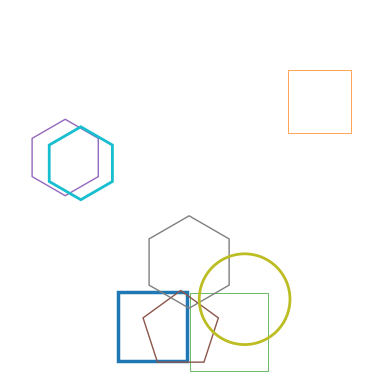[{"shape": "square", "thickness": 2.5, "radius": 0.45, "center": [0.396, 0.151]}, {"shape": "square", "thickness": 0.5, "radius": 0.41, "center": [0.83, 0.736]}, {"shape": "square", "thickness": 0.5, "radius": 0.5, "center": [0.594, 0.138]}, {"shape": "hexagon", "thickness": 1, "radius": 0.5, "center": [0.169, 0.591]}, {"shape": "pentagon", "thickness": 1, "radius": 0.51, "center": [0.469, 0.143]}, {"shape": "hexagon", "thickness": 1, "radius": 0.6, "center": [0.491, 0.319]}, {"shape": "circle", "thickness": 2, "radius": 0.59, "center": [0.635, 0.223]}, {"shape": "hexagon", "thickness": 2, "radius": 0.47, "center": [0.21, 0.576]}]